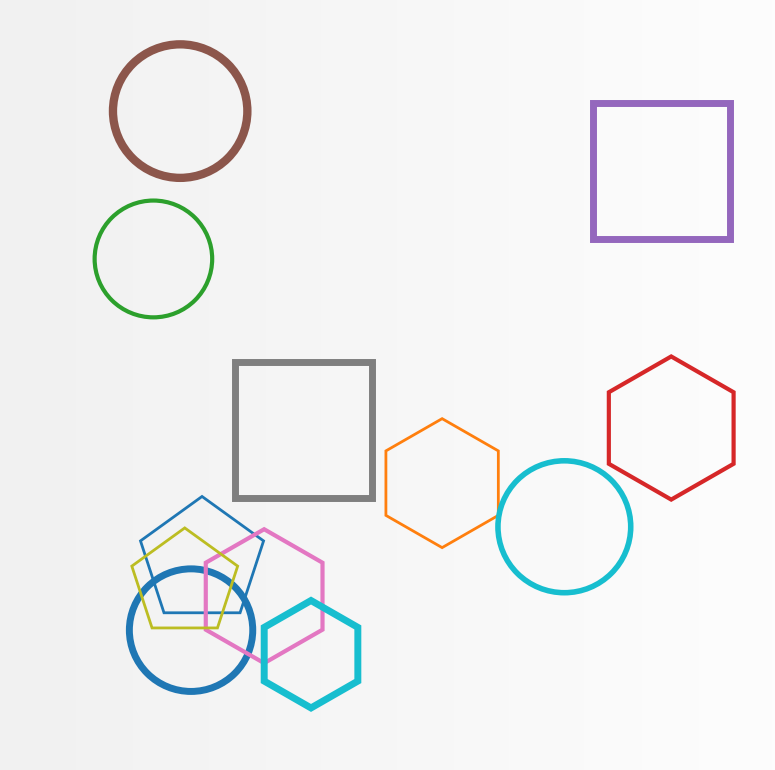[{"shape": "pentagon", "thickness": 1, "radius": 0.42, "center": [0.261, 0.272]}, {"shape": "circle", "thickness": 2.5, "radius": 0.4, "center": [0.247, 0.182]}, {"shape": "hexagon", "thickness": 1, "radius": 0.42, "center": [0.57, 0.373]}, {"shape": "circle", "thickness": 1.5, "radius": 0.38, "center": [0.198, 0.664]}, {"shape": "hexagon", "thickness": 1.5, "radius": 0.46, "center": [0.866, 0.444]}, {"shape": "square", "thickness": 2.5, "radius": 0.44, "center": [0.854, 0.778]}, {"shape": "circle", "thickness": 3, "radius": 0.43, "center": [0.232, 0.856]}, {"shape": "hexagon", "thickness": 1.5, "radius": 0.43, "center": [0.341, 0.226]}, {"shape": "square", "thickness": 2.5, "radius": 0.44, "center": [0.392, 0.442]}, {"shape": "pentagon", "thickness": 1, "radius": 0.36, "center": [0.238, 0.243]}, {"shape": "circle", "thickness": 2, "radius": 0.43, "center": [0.728, 0.316]}, {"shape": "hexagon", "thickness": 2.5, "radius": 0.35, "center": [0.401, 0.15]}]